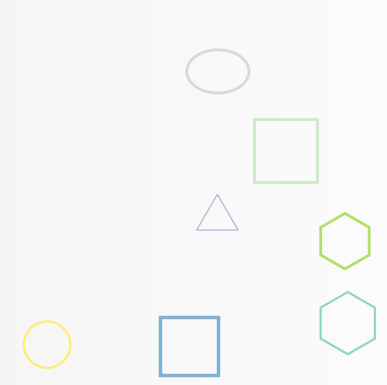[{"shape": "hexagon", "thickness": 1.5, "radius": 0.4, "center": [0.897, 0.161]}, {"shape": "triangle", "thickness": 1, "radius": 0.31, "center": [0.561, 0.433]}, {"shape": "square", "thickness": 2.5, "radius": 0.37, "center": [0.488, 0.101]}, {"shape": "hexagon", "thickness": 2, "radius": 0.36, "center": [0.89, 0.374]}, {"shape": "oval", "thickness": 2, "radius": 0.4, "center": [0.562, 0.814]}, {"shape": "square", "thickness": 2, "radius": 0.41, "center": [0.737, 0.608]}, {"shape": "circle", "thickness": 1.5, "radius": 0.3, "center": [0.121, 0.105]}]